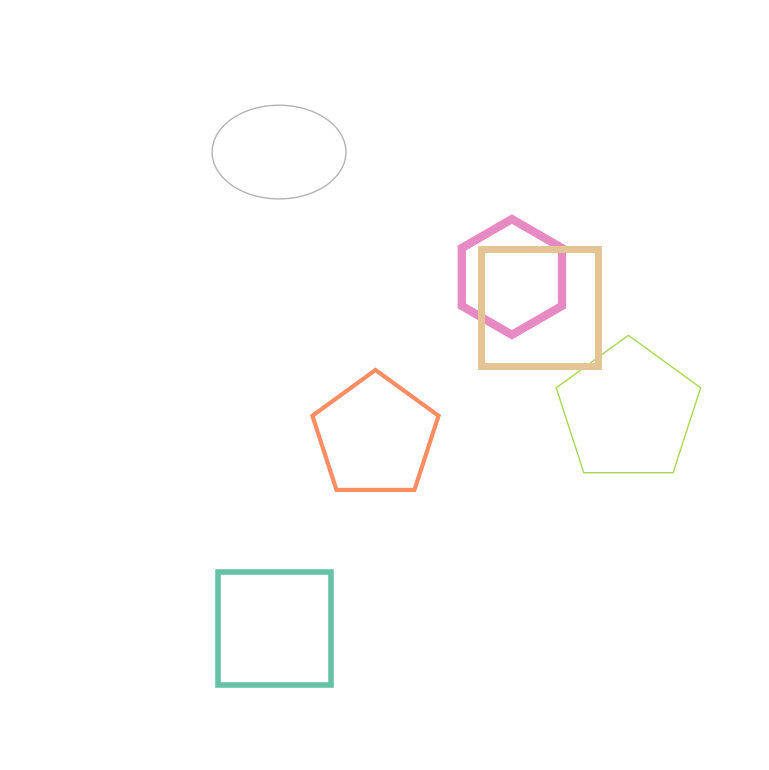[{"shape": "square", "thickness": 2, "radius": 0.37, "center": [0.357, 0.184]}, {"shape": "pentagon", "thickness": 1.5, "radius": 0.43, "center": [0.488, 0.433]}, {"shape": "hexagon", "thickness": 3, "radius": 0.38, "center": [0.665, 0.64]}, {"shape": "pentagon", "thickness": 0.5, "radius": 0.49, "center": [0.816, 0.466]}, {"shape": "square", "thickness": 2.5, "radius": 0.38, "center": [0.701, 0.601]}, {"shape": "oval", "thickness": 0.5, "radius": 0.43, "center": [0.362, 0.803]}]